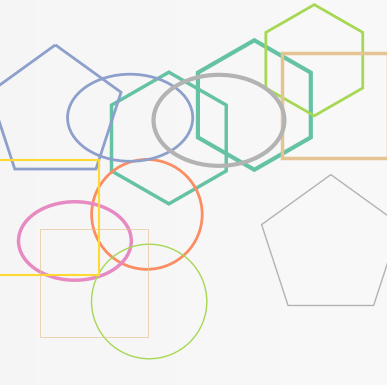[{"shape": "hexagon", "thickness": 3, "radius": 0.84, "center": [0.656, 0.727]}, {"shape": "hexagon", "thickness": 2.5, "radius": 0.85, "center": [0.436, 0.642]}, {"shape": "circle", "thickness": 2, "radius": 0.71, "center": [0.379, 0.443]}, {"shape": "oval", "thickness": 2, "radius": 0.81, "center": [0.336, 0.694]}, {"shape": "pentagon", "thickness": 2, "radius": 0.89, "center": [0.143, 0.705]}, {"shape": "oval", "thickness": 2.5, "radius": 0.73, "center": [0.193, 0.374]}, {"shape": "hexagon", "thickness": 2, "radius": 0.72, "center": [0.811, 0.844]}, {"shape": "circle", "thickness": 1, "radius": 0.74, "center": [0.385, 0.217]}, {"shape": "square", "thickness": 1.5, "radius": 0.74, "center": [0.107, 0.435]}, {"shape": "square", "thickness": 2.5, "radius": 0.68, "center": [0.864, 0.725]}, {"shape": "square", "thickness": 0.5, "radius": 0.7, "center": [0.242, 0.265]}, {"shape": "oval", "thickness": 3, "radius": 0.84, "center": [0.565, 0.687]}, {"shape": "pentagon", "thickness": 1, "radius": 0.94, "center": [0.854, 0.359]}]